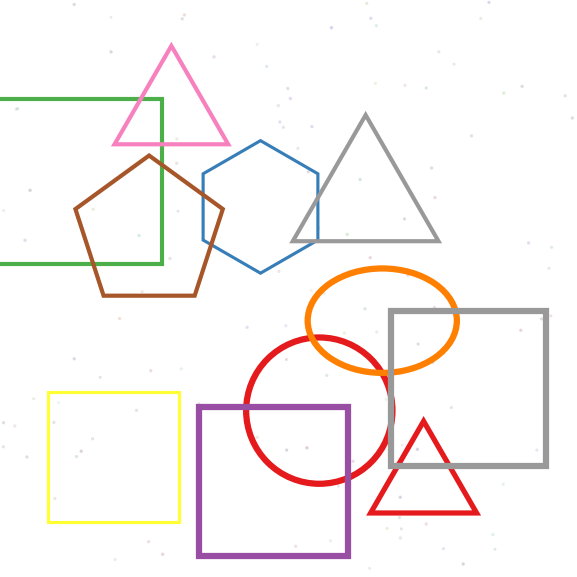[{"shape": "triangle", "thickness": 2.5, "radius": 0.53, "center": [0.734, 0.164]}, {"shape": "circle", "thickness": 3, "radius": 0.63, "center": [0.553, 0.288]}, {"shape": "hexagon", "thickness": 1.5, "radius": 0.57, "center": [0.451, 0.641]}, {"shape": "square", "thickness": 2, "radius": 0.71, "center": [0.137, 0.686]}, {"shape": "square", "thickness": 3, "radius": 0.65, "center": [0.473, 0.165]}, {"shape": "oval", "thickness": 3, "radius": 0.65, "center": [0.662, 0.444]}, {"shape": "square", "thickness": 1.5, "radius": 0.57, "center": [0.196, 0.208]}, {"shape": "pentagon", "thickness": 2, "radius": 0.67, "center": [0.258, 0.596]}, {"shape": "triangle", "thickness": 2, "radius": 0.57, "center": [0.297, 0.806]}, {"shape": "triangle", "thickness": 2, "radius": 0.73, "center": [0.633, 0.654]}, {"shape": "square", "thickness": 3, "radius": 0.67, "center": [0.811, 0.327]}]